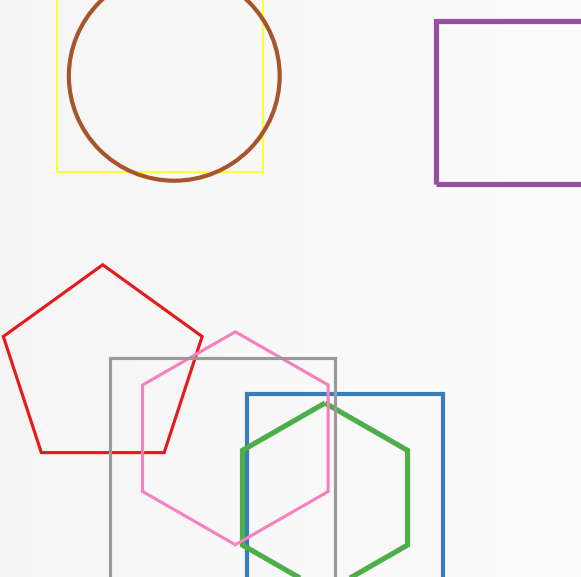[{"shape": "pentagon", "thickness": 1.5, "radius": 0.9, "center": [0.177, 0.361]}, {"shape": "square", "thickness": 2, "radius": 0.84, "center": [0.594, 0.149]}, {"shape": "hexagon", "thickness": 2.5, "radius": 0.82, "center": [0.559, 0.137]}, {"shape": "square", "thickness": 2.5, "radius": 0.71, "center": [0.892, 0.822]}, {"shape": "square", "thickness": 1, "radius": 0.89, "center": [0.275, 0.879]}, {"shape": "circle", "thickness": 2, "radius": 0.91, "center": [0.3, 0.868]}, {"shape": "hexagon", "thickness": 1.5, "radius": 0.92, "center": [0.405, 0.24]}, {"shape": "square", "thickness": 1.5, "radius": 0.97, "center": [0.382, 0.186]}]